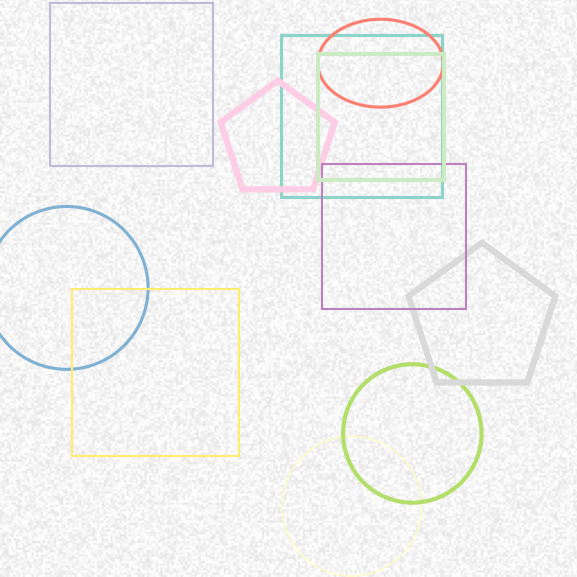[{"shape": "square", "thickness": 1.5, "radius": 0.7, "center": [0.627, 0.798]}, {"shape": "circle", "thickness": 0.5, "radius": 0.6, "center": [0.609, 0.123]}, {"shape": "square", "thickness": 1, "radius": 0.71, "center": [0.228, 0.852]}, {"shape": "oval", "thickness": 1.5, "radius": 0.54, "center": [0.659, 0.89]}, {"shape": "circle", "thickness": 1.5, "radius": 0.71, "center": [0.115, 0.501]}, {"shape": "circle", "thickness": 2, "radius": 0.6, "center": [0.714, 0.249]}, {"shape": "pentagon", "thickness": 3, "radius": 0.52, "center": [0.481, 0.755]}, {"shape": "pentagon", "thickness": 3, "radius": 0.67, "center": [0.835, 0.445]}, {"shape": "square", "thickness": 1, "radius": 0.62, "center": [0.682, 0.589]}, {"shape": "square", "thickness": 2, "radius": 0.55, "center": [0.66, 0.796]}, {"shape": "square", "thickness": 1, "radius": 0.73, "center": [0.269, 0.354]}]